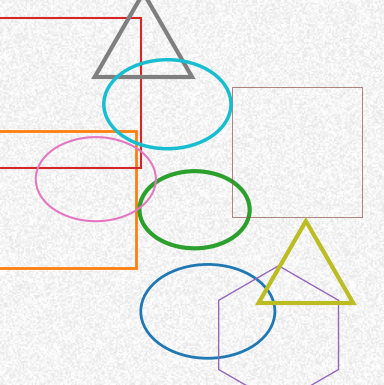[{"shape": "oval", "thickness": 2, "radius": 0.87, "center": [0.54, 0.191]}, {"shape": "square", "thickness": 2, "radius": 0.89, "center": [0.176, 0.482]}, {"shape": "oval", "thickness": 3, "radius": 0.72, "center": [0.505, 0.455]}, {"shape": "square", "thickness": 1.5, "radius": 0.97, "center": [0.172, 0.759]}, {"shape": "hexagon", "thickness": 1, "radius": 0.9, "center": [0.724, 0.13]}, {"shape": "square", "thickness": 0.5, "radius": 0.84, "center": [0.772, 0.604]}, {"shape": "oval", "thickness": 1.5, "radius": 0.78, "center": [0.249, 0.535]}, {"shape": "triangle", "thickness": 3, "radius": 0.73, "center": [0.372, 0.873]}, {"shape": "triangle", "thickness": 3, "radius": 0.71, "center": [0.795, 0.284]}, {"shape": "oval", "thickness": 2.5, "radius": 0.83, "center": [0.435, 0.729]}]